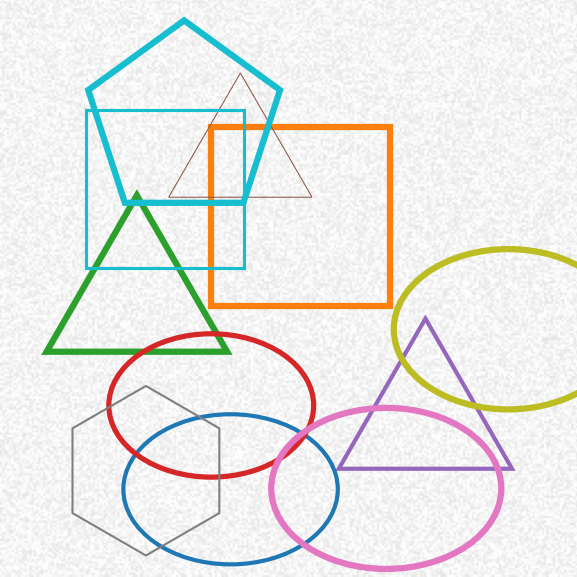[{"shape": "oval", "thickness": 2, "radius": 0.93, "center": [0.399, 0.152]}, {"shape": "square", "thickness": 3, "radius": 0.77, "center": [0.521, 0.625]}, {"shape": "triangle", "thickness": 3, "radius": 0.9, "center": [0.237, 0.48]}, {"shape": "oval", "thickness": 2.5, "radius": 0.89, "center": [0.366, 0.297]}, {"shape": "triangle", "thickness": 2, "radius": 0.87, "center": [0.737, 0.274]}, {"shape": "triangle", "thickness": 0.5, "radius": 0.72, "center": [0.416, 0.729]}, {"shape": "oval", "thickness": 3, "radius": 1.0, "center": [0.669, 0.153]}, {"shape": "hexagon", "thickness": 1, "radius": 0.73, "center": [0.253, 0.184]}, {"shape": "oval", "thickness": 3, "radius": 0.99, "center": [0.88, 0.429]}, {"shape": "square", "thickness": 1.5, "radius": 0.69, "center": [0.286, 0.672]}, {"shape": "pentagon", "thickness": 3, "radius": 0.87, "center": [0.319, 0.789]}]